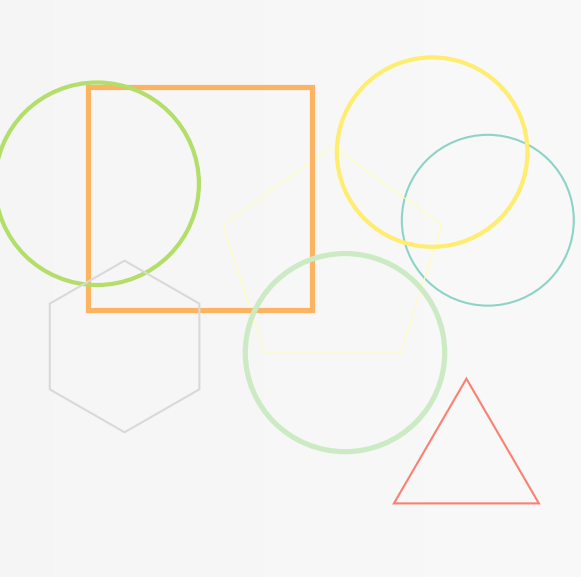[{"shape": "circle", "thickness": 1, "radius": 0.74, "center": [0.839, 0.618]}, {"shape": "pentagon", "thickness": 0.5, "radius": 0.99, "center": [0.572, 0.548]}, {"shape": "triangle", "thickness": 1, "radius": 0.72, "center": [0.802, 0.199]}, {"shape": "square", "thickness": 2.5, "radius": 0.96, "center": [0.345, 0.655]}, {"shape": "circle", "thickness": 2, "radius": 0.88, "center": [0.167, 0.681]}, {"shape": "hexagon", "thickness": 1, "radius": 0.74, "center": [0.214, 0.399]}, {"shape": "circle", "thickness": 2.5, "radius": 0.86, "center": [0.594, 0.389]}, {"shape": "circle", "thickness": 2, "radius": 0.82, "center": [0.743, 0.736]}]